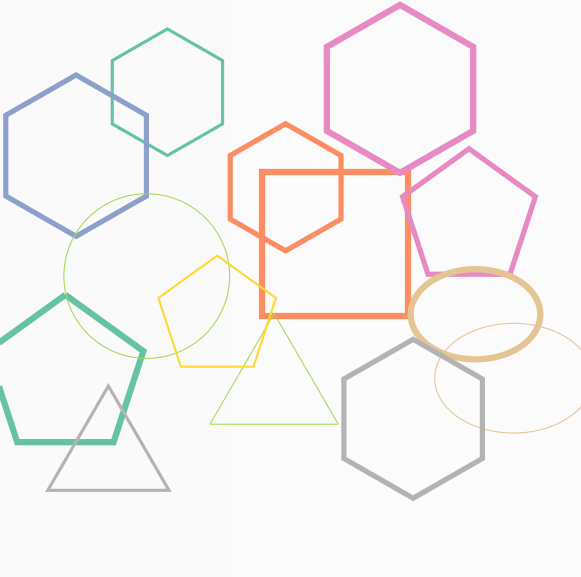[{"shape": "pentagon", "thickness": 3, "radius": 0.71, "center": [0.112, 0.348]}, {"shape": "hexagon", "thickness": 1.5, "radius": 0.55, "center": [0.288, 0.839]}, {"shape": "square", "thickness": 3, "radius": 0.63, "center": [0.576, 0.576]}, {"shape": "hexagon", "thickness": 2.5, "radius": 0.55, "center": [0.491, 0.675]}, {"shape": "hexagon", "thickness": 2.5, "radius": 0.7, "center": [0.131, 0.73]}, {"shape": "hexagon", "thickness": 3, "radius": 0.73, "center": [0.688, 0.845]}, {"shape": "pentagon", "thickness": 2.5, "radius": 0.6, "center": [0.807, 0.621]}, {"shape": "circle", "thickness": 0.5, "radius": 0.71, "center": [0.252, 0.521]}, {"shape": "triangle", "thickness": 0.5, "radius": 0.64, "center": [0.472, 0.328]}, {"shape": "pentagon", "thickness": 1, "radius": 0.53, "center": [0.374, 0.45]}, {"shape": "oval", "thickness": 0.5, "radius": 0.68, "center": [0.883, 0.344]}, {"shape": "oval", "thickness": 3, "radius": 0.56, "center": [0.818, 0.455]}, {"shape": "hexagon", "thickness": 2.5, "radius": 0.69, "center": [0.711, 0.274]}, {"shape": "triangle", "thickness": 1.5, "radius": 0.6, "center": [0.186, 0.21]}]